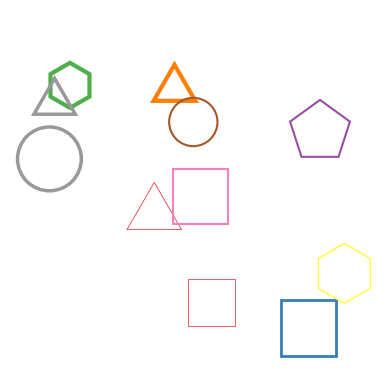[{"shape": "triangle", "thickness": 0.5, "radius": 0.41, "center": [0.401, 0.444]}, {"shape": "square", "thickness": 0.5, "radius": 0.31, "center": [0.549, 0.213]}, {"shape": "square", "thickness": 2, "radius": 0.36, "center": [0.802, 0.149]}, {"shape": "hexagon", "thickness": 3, "radius": 0.29, "center": [0.182, 0.778]}, {"shape": "pentagon", "thickness": 1.5, "radius": 0.41, "center": [0.831, 0.659]}, {"shape": "triangle", "thickness": 3, "radius": 0.31, "center": [0.453, 0.769]}, {"shape": "hexagon", "thickness": 1, "radius": 0.39, "center": [0.894, 0.29]}, {"shape": "circle", "thickness": 1.5, "radius": 0.31, "center": [0.502, 0.683]}, {"shape": "square", "thickness": 1.5, "radius": 0.35, "center": [0.52, 0.49]}, {"shape": "circle", "thickness": 2.5, "radius": 0.41, "center": [0.128, 0.587]}, {"shape": "triangle", "thickness": 2.5, "radius": 0.31, "center": [0.142, 0.734]}]